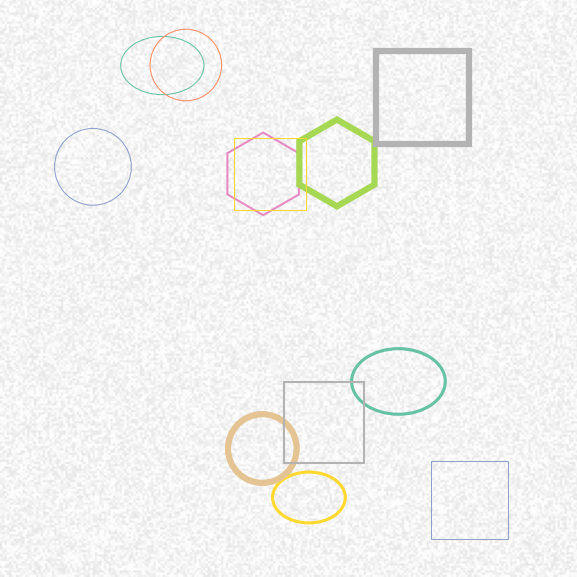[{"shape": "oval", "thickness": 1.5, "radius": 0.41, "center": [0.69, 0.339]}, {"shape": "oval", "thickness": 0.5, "radius": 0.36, "center": [0.281, 0.886]}, {"shape": "circle", "thickness": 0.5, "radius": 0.31, "center": [0.322, 0.887]}, {"shape": "square", "thickness": 0.5, "radius": 0.34, "center": [0.813, 0.133]}, {"shape": "circle", "thickness": 0.5, "radius": 0.33, "center": [0.161, 0.71]}, {"shape": "hexagon", "thickness": 1, "radius": 0.36, "center": [0.456, 0.698]}, {"shape": "hexagon", "thickness": 3, "radius": 0.38, "center": [0.583, 0.717]}, {"shape": "oval", "thickness": 1.5, "radius": 0.31, "center": [0.535, 0.138]}, {"shape": "square", "thickness": 0.5, "radius": 0.31, "center": [0.467, 0.698]}, {"shape": "circle", "thickness": 3, "radius": 0.3, "center": [0.454, 0.222]}, {"shape": "square", "thickness": 3, "radius": 0.4, "center": [0.731, 0.83]}, {"shape": "square", "thickness": 1, "radius": 0.35, "center": [0.561, 0.268]}]